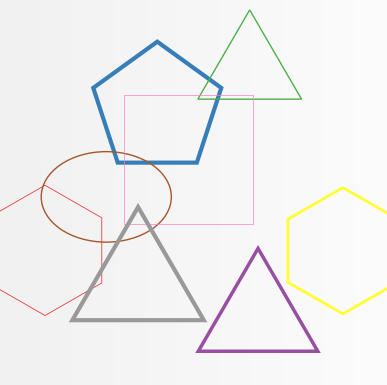[{"shape": "hexagon", "thickness": 0.5, "radius": 0.85, "center": [0.116, 0.35]}, {"shape": "pentagon", "thickness": 3, "radius": 0.87, "center": [0.406, 0.718]}, {"shape": "triangle", "thickness": 1, "radius": 0.77, "center": [0.644, 0.82]}, {"shape": "triangle", "thickness": 2.5, "radius": 0.89, "center": [0.666, 0.177]}, {"shape": "hexagon", "thickness": 2, "radius": 0.82, "center": [0.885, 0.349]}, {"shape": "oval", "thickness": 1, "radius": 0.84, "center": [0.274, 0.489]}, {"shape": "square", "thickness": 0.5, "radius": 0.83, "center": [0.486, 0.586]}, {"shape": "triangle", "thickness": 3, "radius": 0.98, "center": [0.356, 0.266]}]